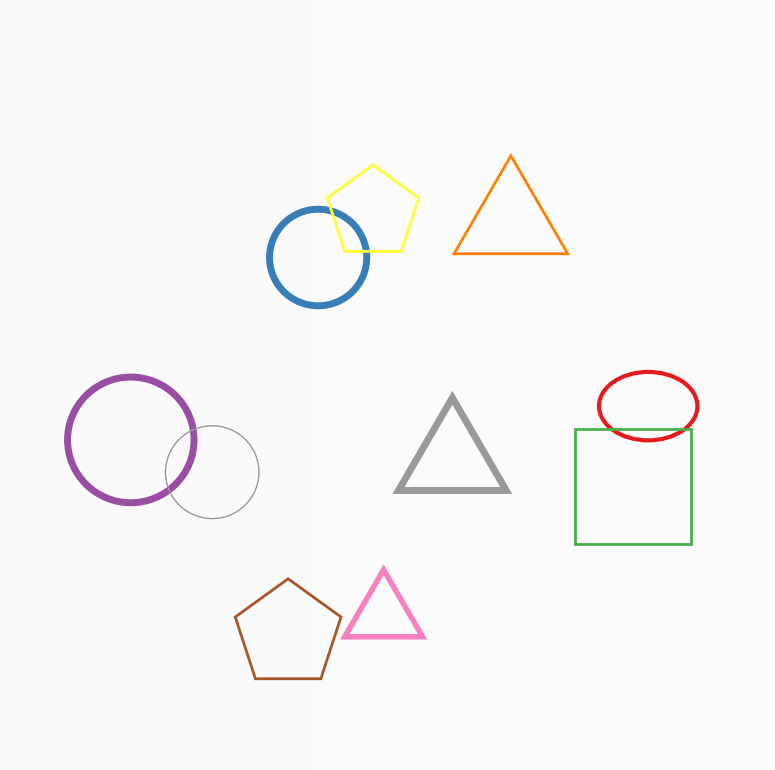[{"shape": "oval", "thickness": 1.5, "radius": 0.32, "center": [0.836, 0.473]}, {"shape": "circle", "thickness": 2.5, "radius": 0.31, "center": [0.41, 0.666]}, {"shape": "square", "thickness": 1, "radius": 0.37, "center": [0.817, 0.368]}, {"shape": "circle", "thickness": 2.5, "radius": 0.41, "center": [0.169, 0.429]}, {"shape": "triangle", "thickness": 1, "radius": 0.42, "center": [0.659, 0.713]}, {"shape": "pentagon", "thickness": 1, "radius": 0.31, "center": [0.481, 0.724]}, {"shape": "pentagon", "thickness": 1, "radius": 0.36, "center": [0.372, 0.177]}, {"shape": "triangle", "thickness": 2, "radius": 0.29, "center": [0.495, 0.202]}, {"shape": "triangle", "thickness": 2.5, "radius": 0.4, "center": [0.584, 0.403]}, {"shape": "circle", "thickness": 0.5, "radius": 0.3, "center": [0.274, 0.387]}]